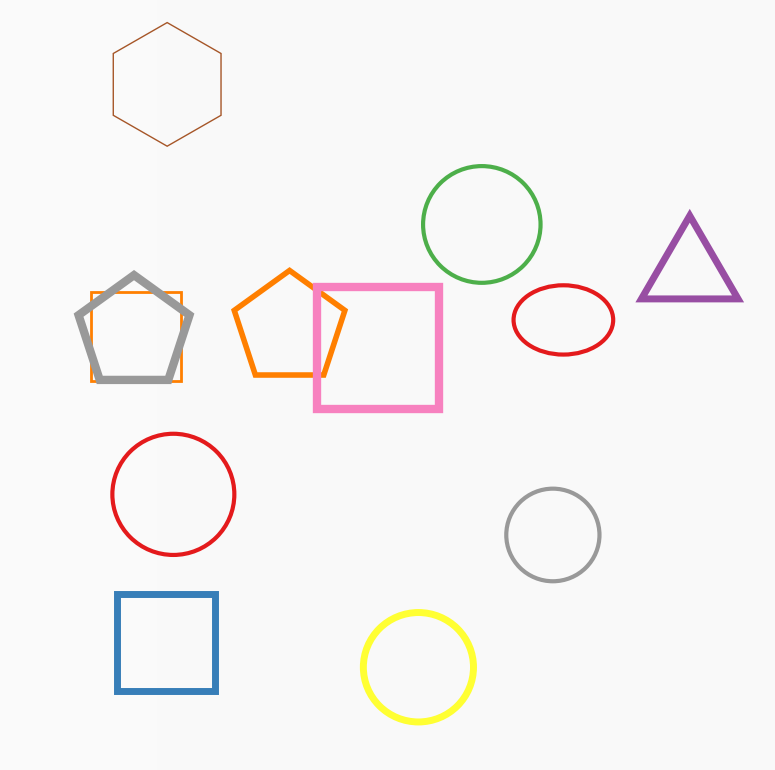[{"shape": "circle", "thickness": 1.5, "radius": 0.39, "center": [0.224, 0.358]}, {"shape": "oval", "thickness": 1.5, "radius": 0.32, "center": [0.727, 0.585]}, {"shape": "square", "thickness": 2.5, "radius": 0.32, "center": [0.214, 0.166]}, {"shape": "circle", "thickness": 1.5, "radius": 0.38, "center": [0.622, 0.708]}, {"shape": "triangle", "thickness": 2.5, "radius": 0.36, "center": [0.89, 0.648]}, {"shape": "square", "thickness": 1, "radius": 0.29, "center": [0.175, 0.563]}, {"shape": "pentagon", "thickness": 2, "radius": 0.38, "center": [0.374, 0.574]}, {"shape": "circle", "thickness": 2.5, "radius": 0.36, "center": [0.54, 0.133]}, {"shape": "hexagon", "thickness": 0.5, "radius": 0.4, "center": [0.216, 0.89]}, {"shape": "square", "thickness": 3, "radius": 0.39, "center": [0.488, 0.548]}, {"shape": "pentagon", "thickness": 3, "radius": 0.38, "center": [0.173, 0.567]}, {"shape": "circle", "thickness": 1.5, "radius": 0.3, "center": [0.713, 0.305]}]